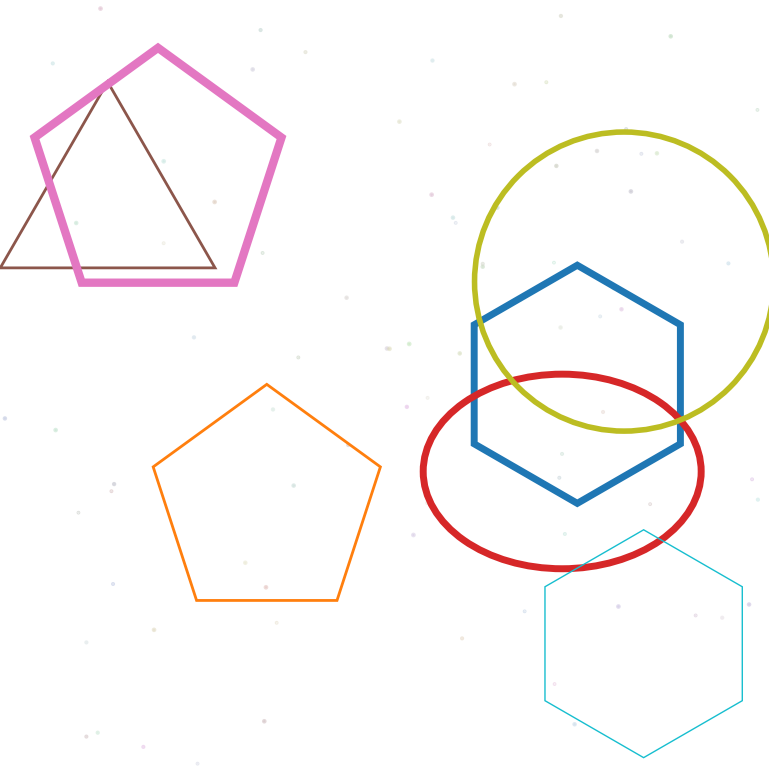[{"shape": "hexagon", "thickness": 2.5, "radius": 0.77, "center": [0.75, 0.501]}, {"shape": "pentagon", "thickness": 1, "radius": 0.78, "center": [0.346, 0.346]}, {"shape": "oval", "thickness": 2.5, "radius": 0.9, "center": [0.73, 0.388]}, {"shape": "triangle", "thickness": 1, "radius": 0.81, "center": [0.14, 0.733]}, {"shape": "pentagon", "thickness": 3, "radius": 0.84, "center": [0.205, 0.769]}, {"shape": "circle", "thickness": 2, "radius": 0.97, "center": [0.81, 0.634]}, {"shape": "hexagon", "thickness": 0.5, "radius": 0.74, "center": [0.836, 0.164]}]